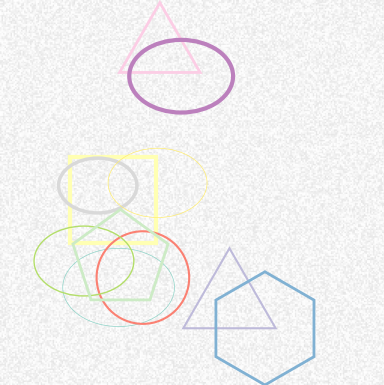[{"shape": "oval", "thickness": 0.5, "radius": 0.73, "center": [0.308, 0.253]}, {"shape": "square", "thickness": 3, "radius": 0.56, "center": [0.293, 0.48]}, {"shape": "triangle", "thickness": 1.5, "radius": 0.69, "center": [0.596, 0.217]}, {"shape": "circle", "thickness": 1.5, "radius": 0.6, "center": [0.371, 0.279]}, {"shape": "hexagon", "thickness": 2, "radius": 0.74, "center": [0.688, 0.147]}, {"shape": "oval", "thickness": 1, "radius": 0.65, "center": [0.218, 0.322]}, {"shape": "triangle", "thickness": 2, "radius": 0.6, "center": [0.415, 0.872]}, {"shape": "oval", "thickness": 2.5, "radius": 0.51, "center": [0.254, 0.518]}, {"shape": "oval", "thickness": 3, "radius": 0.67, "center": [0.471, 0.802]}, {"shape": "pentagon", "thickness": 2, "radius": 0.65, "center": [0.313, 0.326]}, {"shape": "oval", "thickness": 0.5, "radius": 0.64, "center": [0.409, 0.525]}]